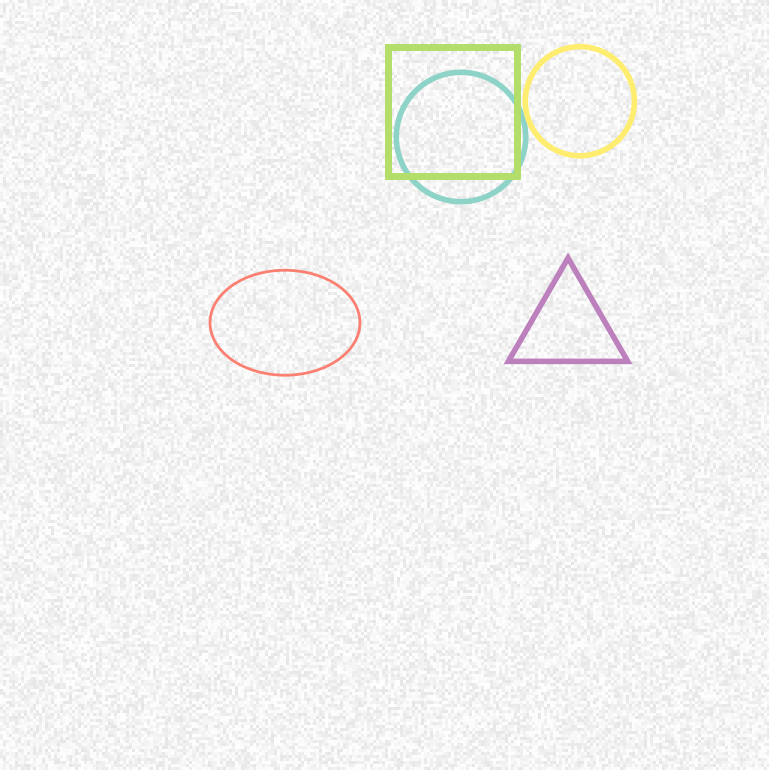[{"shape": "circle", "thickness": 2, "radius": 0.42, "center": [0.599, 0.822]}, {"shape": "oval", "thickness": 1, "radius": 0.49, "center": [0.37, 0.581]}, {"shape": "square", "thickness": 2.5, "radius": 0.42, "center": [0.588, 0.855]}, {"shape": "triangle", "thickness": 2, "radius": 0.45, "center": [0.738, 0.575]}, {"shape": "circle", "thickness": 2, "radius": 0.35, "center": [0.753, 0.869]}]